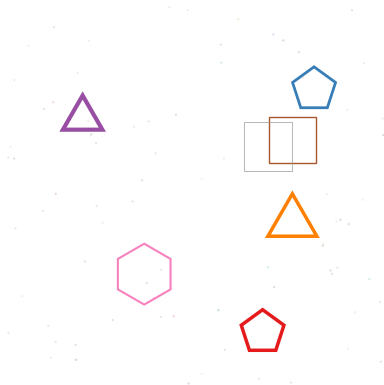[{"shape": "pentagon", "thickness": 2.5, "radius": 0.29, "center": [0.682, 0.137]}, {"shape": "pentagon", "thickness": 2, "radius": 0.29, "center": [0.816, 0.768]}, {"shape": "triangle", "thickness": 3, "radius": 0.3, "center": [0.215, 0.693]}, {"shape": "triangle", "thickness": 2.5, "radius": 0.37, "center": [0.759, 0.423]}, {"shape": "square", "thickness": 1, "radius": 0.3, "center": [0.76, 0.636]}, {"shape": "hexagon", "thickness": 1.5, "radius": 0.4, "center": [0.375, 0.288]}, {"shape": "square", "thickness": 0.5, "radius": 0.31, "center": [0.696, 0.62]}]